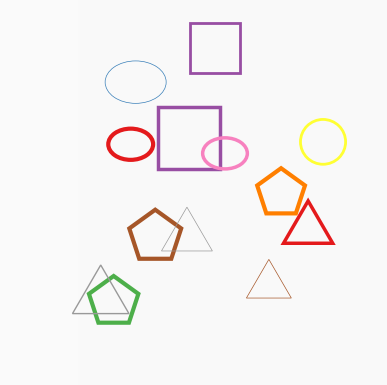[{"shape": "triangle", "thickness": 2.5, "radius": 0.37, "center": [0.795, 0.405]}, {"shape": "oval", "thickness": 3, "radius": 0.29, "center": [0.337, 0.625]}, {"shape": "oval", "thickness": 0.5, "radius": 0.39, "center": [0.35, 0.787]}, {"shape": "pentagon", "thickness": 3, "radius": 0.34, "center": [0.293, 0.216]}, {"shape": "square", "thickness": 2.5, "radius": 0.4, "center": [0.487, 0.642]}, {"shape": "square", "thickness": 2, "radius": 0.33, "center": [0.555, 0.876]}, {"shape": "pentagon", "thickness": 3, "radius": 0.32, "center": [0.725, 0.498]}, {"shape": "circle", "thickness": 2, "radius": 0.29, "center": [0.834, 0.632]}, {"shape": "triangle", "thickness": 0.5, "radius": 0.33, "center": [0.694, 0.259]}, {"shape": "pentagon", "thickness": 3, "radius": 0.35, "center": [0.401, 0.385]}, {"shape": "oval", "thickness": 2.5, "radius": 0.29, "center": [0.581, 0.602]}, {"shape": "triangle", "thickness": 1, "radius": 0.42, "center": [0.26, 0.228]}, {"shape": "triangle", "thickness": 0.5, "radius": 0.38, "center": [0.482, 0.386]}]